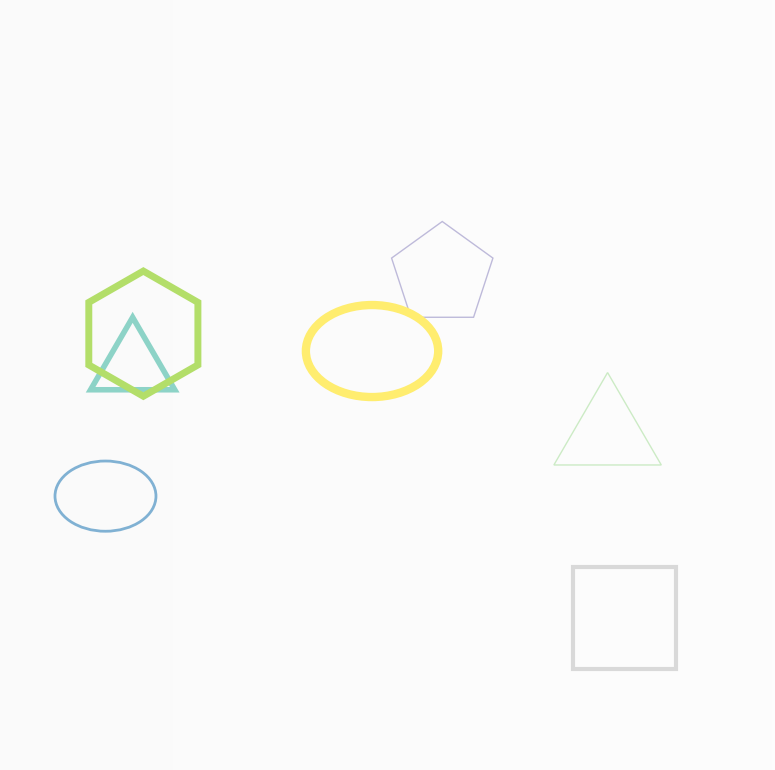[{"shape": "triangle", "thickness": 2, "radius": 0.31, "center": [0.171, 0.525]}, {"shape": "pentagon", "thickness": 0.5, "radius": 0.34, "center": [0.571, 0.644]}, {"shape": "oval", "thickness": 1, "radius": 0.33, "center": [0.136, 0.356]}, {"shape": "hexagon", "thickness": 2.5, "radius": 0.41, "center": [0.185, 0.567]}, {"shape": "square", "thickness": 1.5, "radius": 0.33, "center": [0.806, 0.197]}, {"shape": "triangle", "thickness": 0.5, "radius": 0.4, "center": [0.784, 0.436]}, {"shape": "oval", "thickness": 3, "radius": 0.43, "center": [0.48, 0.544]}]